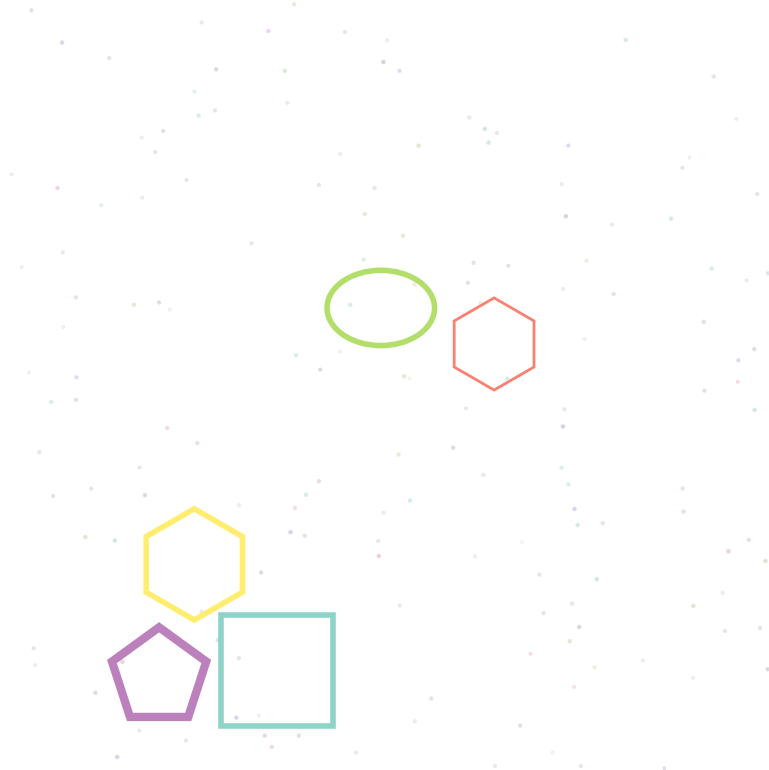[{"shape": "square", "thickness": 2, "radius": 0.36, "center": [0.36, 0.129]}, {"shape": "hexagon", "thickness": 1, "radius": 0.3, "center": [0.642, 0.553]}, {"shape": "oval", "thickness": 2, "radius": 0.35, "center": [0.495, 0.6]}, {"shape": "pentagon", "thickness": 3, "radius": 0.32, "center": [0.207, 0.121]}, {"shape": "hexagon", "thickness": 2, "radius": 0.36, "center": [0.252, 0.267]}]